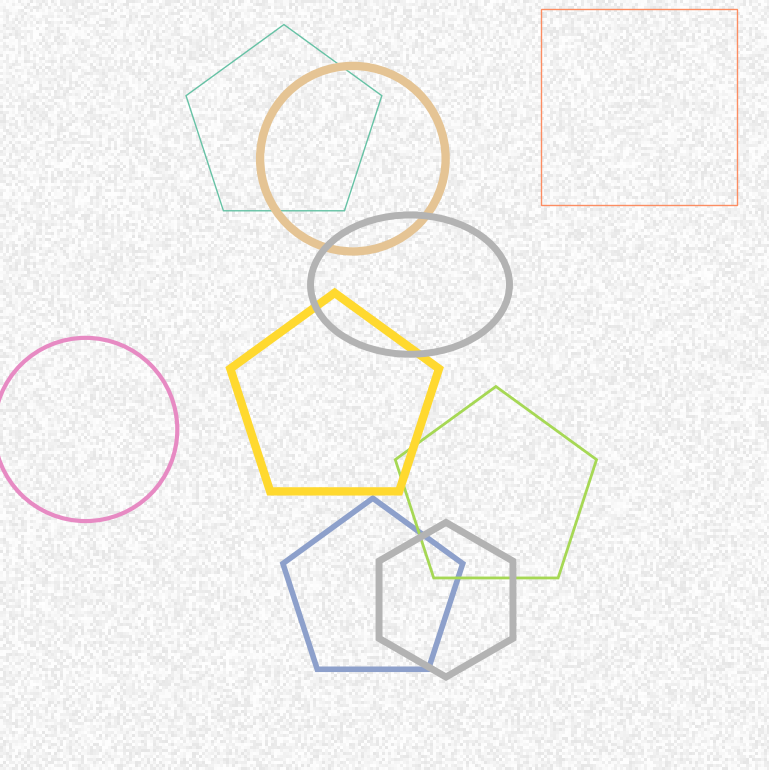[{"shape": "pentagon", "thickness": 0.5, "radius": 0.67, "center": [0.369, 0.834]}, {"shape": "square", "thickness": 0.5, "radius": 0.64, "center": [0.83, 0.861]}, {"shape": "pentagon", "thickness": 2, "radius": 0.61, "center": [0.484, 0.23]}, {"shape": "circle", "thickness": 1.5, "radius": 0.59, "center": [0.111, 0.442]}, {"shape": "pentagon", "thickness": 1, "radius": 0.69, "center": [0.644, 0.361]}, {"shape": "pentagon", "thickness": 3, "radius": 0.71, "center": [0.435, 0.477]}, {"shape": "circle", "thickness": 3, "radius": 0.6, "center": [0.458, 0.794]}, {"shape": "oval", "thickness": 2.5, "radius": 0.65, "center": [0.532, 0.63]}, {"shape": "hexagon", "thickness": 2.5, "radius": 0.5, "center": [0.579, 0.221]}]